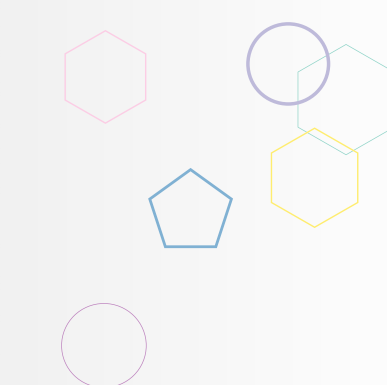[{"shape": "hexagon", "thickness": 0.5, "radius": 0.72, "center": [0.893, 0.741]}, {"shape": "circle", "thickness": 2.5, "radius": 0.52, "center": [0.744, 0.834]}, {"shape": "pentagon", "thickness": 2, "radius": 0.55, "center": [0.492, 0.449]}, {"shape": "hexagon", "thickness": 1, "radius": 0.6, "center": [0.272, 0.8]}, {"shape": "circle", "thickness": 0.5, "radius": 0.55, "center": [0.268, 0.102]}, {"shape": "hexagon", "thickness": 1, "radius": 0.64, "center": [0.812, 0.538]}]